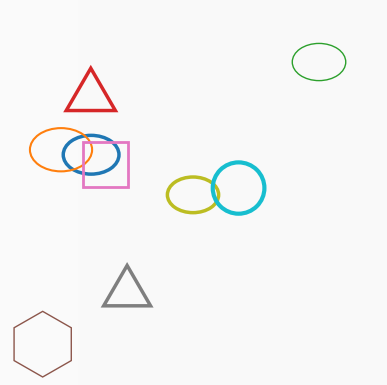[{"shape": "oval", "thickness": 2.5, "radius": 0.36, "center": [0.235, 0.598]}, {"shape": "oval", "thickness": 1.5, "radius": 0.4, "center": [0.157, 0.611]}, {"shape": "oval", "thickness": 1, "radius": 0.35, "center": [0.823, 0.839]}, {"shape": "triangle", "thickness": 2.5, "radius": 0.37, "center": [0.234, 0.75]}, {"shape": "hexagon", "thickness": 1, "radius": 0.43, "center": [0.11, 0.106]}, {"shape": "square", "thickness": 2, "radius": 0.29, "center": [0.272, 0.572]}, {"shape": "triangle", "thickness": 2.5, "radius": 0.35, "center": [0.328, 0.241]}, {"shape": "oval", "thickness": 2.5, "radius": 0.33, "center": [0.498, 0.494]}, {"shape": "circle", "thickness": 3, "radius": 0.33, "center": [0.616, 0.512]}]